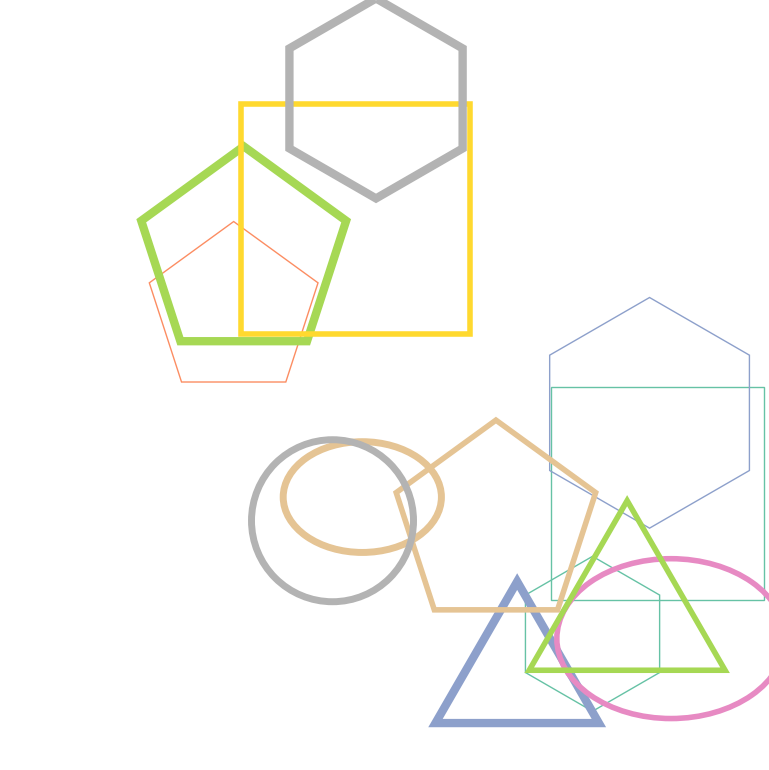[{"shape": "hexagon", "thickness": 0.5, "radius": 0.5, "center": [0.77, 0.177]}, {"shape": "square", "thickness": 0.5, "radius": 0.69, "center": [0.854, 0.359]}, {"shape": "pentagon", "thickness": 0.5, "radius": 0.58, "center": [0.303, 0.597]}, {"shape": "hexagon", "thickness": 0.5, "radius": 0.75, "center": [0.844, 0.464]}, {"shape": "triangle", "thickness": 3, "radius": 0.61, "center": [0.672, 0.122]}, {"shape": "oval", "thickness": 2, "radius": 0.74, "center": [0.871, 0.171]}, {"shape": "triangle", "thickness": 2, "radius": 0.73, "center": [0.814, 0.203]}, {"shape": "pentagon", "thickness": 3, "radius": 0.7, "center": [0.316, 0.67]}, {"shape": "square", "thickness": 2, "radius": 0.75, "center": [0.462, 0.716]}, {"shape": "pentagon", "thickness": 2, "radius": 0.68, "center": [0.644, 0.318]}, {"shape": "oval", "thickness": 2.5, "radius": 0.51, "center": [0.471, 0.354]}, {"shape": "circle", "thickness": 2.5, "radius": 0.53, "center": [0.432, 0.324]}, {"shape": "hexagon", "thickness": 3, "radius": 0.65, "center": [0.488, 0.872]}]